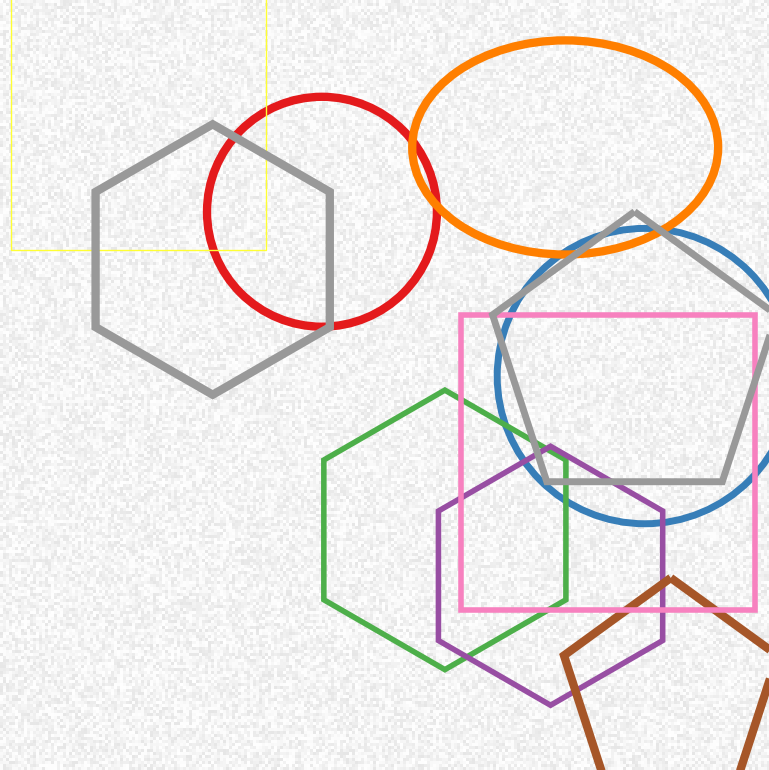[{"shape": "circle", "thickness": 3, "radius": 0.75, "center": [0.418, 0.725]}, {"shape": "circle", "thickness": 2.5, "radius": 0.96, "center": [0.838, 0.512]}, {"shape": "hexagon", "thickness": 2, "radius": 0.91, "center": [0.578, 0.312]}, {"shape": "hexagon", "thickness": 2, "radius": 0.84, "center": [0.715, 0.252]}, {"shape": "oval", "thickness": 3, "radius": 0.99, "center": [0.734, 0.809]}, {"shape": "square", "thickness": 0.5, "radius": 0.83, "center": [0.18, 0.841]}, {"shape": "pentagon", "thickness": 3, "radius": 0.73, "center": [0.871, 0.104]}, {"shape": "square", "thickness": 2, "radius": 0.96, "center": [0.79, 0.4]}, {"shape": "hexagon", "thickness": 3, "radius": 0.88, "center": [0.276, 0.663]}, {"shape": "pentagon", "thickness": 2.5, "radius": 0.97, "center": [0.824, 0.531]}]